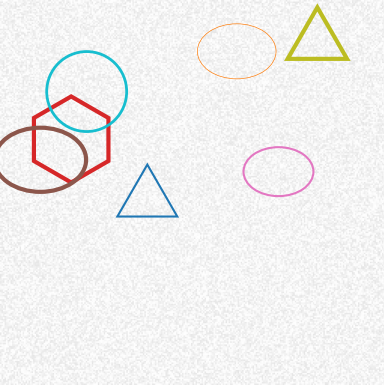[{"shape": "triangle", "thickness": 1.5, "radius": 0.45, "center": [0.383, 0.483]}, {"shape": "oval", "thickness": 0.5, "radius": 0.51, "center": [0.615, 0.867]}, {"shape": "hexagon", "thickness": 3, "radius": 0.56, "center": [0.185, 0.638]}, {"shape": "oval", "thickness": 3, "radius": 0.6, "center": [0.105, 0.585]}, {"shape": "oval", "thickness": 1.5, "radius": 0.45, "center": [0.723, 0.554]}, {"shape": "triangle", "thickness": 3, "radius": 0.45, "center": [0.824, 0.892]}, {"shape": "circle", "thickness": 2, "radius": 0.52, "center": [0.225, 0.762]}]